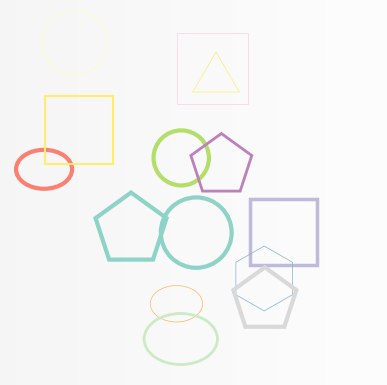[{"shape": "circle", "thickness": 3, "radius": 0.46, "center": [0.506, 0.396]}, {"shape": "pentagon", "thickness": 3, "radius": 0.48, "center": [0.338, 0.404]}, {"shape": "circle", "thickness": 0.5, "radius": 0.42, "center": [0.192, 0.889]}, {"shape": "square", "thickness": 2.5, "radius": 0.43, "center": [0.731, 0.397]}, {"shape": "oval", "thickness": 3, "radius": 0.36, "center": [0.114, 0.56]}, {"shape": "hexagon", "thickness": 0.5, "radius": 0.42, "center": [0.682, 0.277]}, {"shape": "oval", "thickness": 0.5, "radius": 0.34, "center": [0.455, 0.211]}, {"shape": "circle", "thickness": 3, "radius": 0.36, "center": [0.468, 0.59]}, {"shape": "square", "thickness": 0.5, "radius": 0.46, "center": [0.548, 0.823]}, {"shape": "pentagon", "thickness": 3, "radius": 0.43, "center": [0.683, 0.22]}, {"shape": "pentagon", "thickness": 2, "radius": 0.41, "center": [0.571, 0.57]}, {"shape": "oval", "thickness": 2, "radius": 0.47, "center": [0.467, 0.119]}, {"shape": "square", "thickness": 1.5, "radius": 0.44, "center": [0.204, 0.663]}, {"shape": "triangle", "thickness": 0.5, "radius": 0.35, "center": [0.557, 0.796]}]